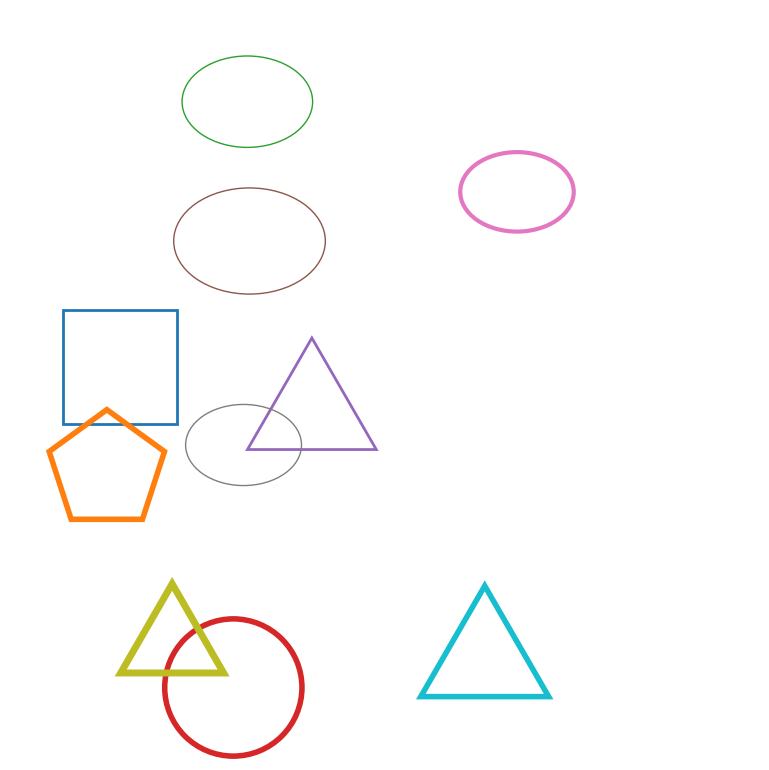[{"shape": "square", "thickness": 1, "radius": 0.37, "center": [0.156, 0.523]}, {"shape": "pentagon", "thickness": 2, "radius": 0.39, "center": [0.139, 0.389]}, {"shape": "oval", "thickness": 0.5, "radius": 0.42, "center": [0.321, 0.868]}, {"shape": "circle", "thickness": 2, "radius": 0.45, "center": [0.303, 0.107]}, {"shape": "triangle", "thickness": 1, "radius": 0.48, "center": [0.405, 0.464]}, {"shape": "oval", "thickness": 0.5, "radius": 0.49, "center": [0.324, 0.687]}, {"shape": "oval", "thickness": 1.5, "radius": 0.37, "center": [0.671, 0.751]}, {"shape": "oval", "thickness": 0.5, "radius": 0.38, "center": [0.316, 0.422]}, {"shape": "triangle", "thickness": 2.5, "radius": 0.39, "center": [0.224, 0.165]}, {"shape": "triangle", "thickness": 2, "radius": 0.48, "center": [0.63, 0.143]}]